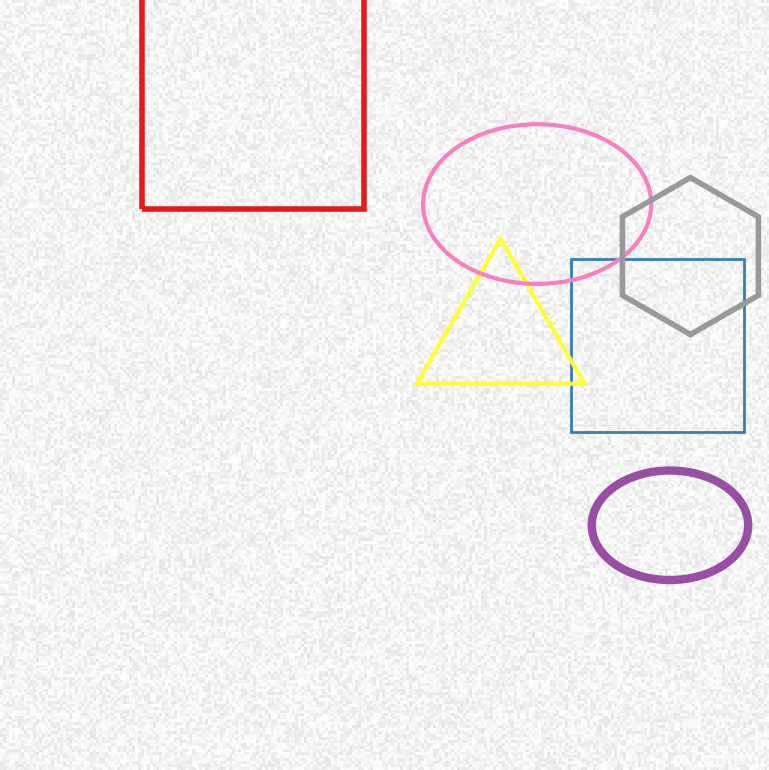[{"shape": "square", "thickness": 2, "radius": 0.72, "center": [0.328, 0.873]}, {"shape": "square", "thickness": 1, "radius": 0.56, "center": [0.854, 0.552]}, {"shape": "oval", "thickness": 3, "radius": 0.51, "center": [0.87, 0.318]}, {"shape": "triangle", "thickness": 1.5, "radius": 0.63, "center": [0.65, 0.565]}, {"shape": "oval", "thickness": 1.5, "radius": 0.74, "center": [0.698, 0.735]}, {"shape": "hexagon", "thickness": 2, "radius": 0.51, "center": [0.897, 0.667]}]